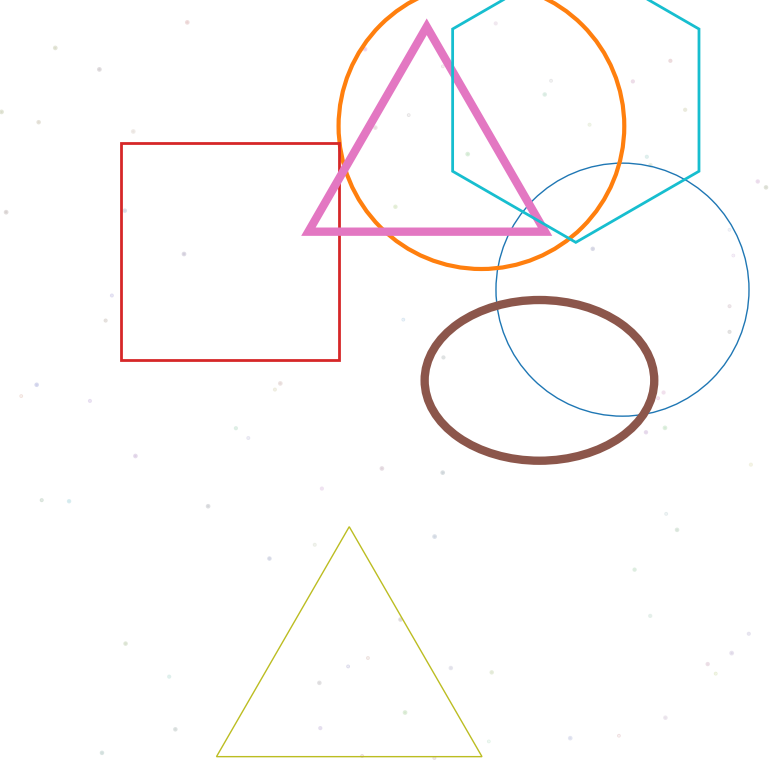[{"shape": "circle", "thickness": 0.5, "radius": 0.82, "center": [0.808, 0.624]}, {"shape": "circle", "thickness": 1.5, "radius": 0.93, "center": [0.625, 0.836]}, {"shape": "square", "thickness": 1, "radius": 0.71, "center": [0.298, 0.673]}, {"shape": "oval", "thickness": 3, "radius": 0.75, "center": [0.701, 0.506]}, {"shape": "triangle", "thickness": 3, "radius": 0.89, "center": [0.554, 0.788]}, {"shape": "triangle", "thickness": 0.5, "radius": 1.0, "center": [0.454, 0.117]}, {"shape": "hexagon", "thickness": 1, "radius": 0.92, "center": [0.748, 0.87]}]